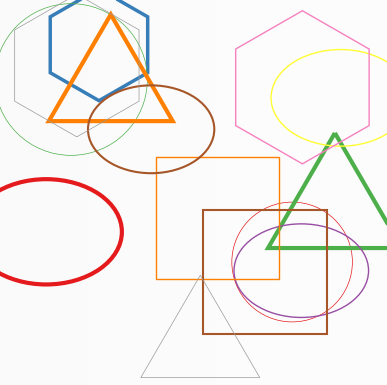[{"shape": "oval", "thickness": 3, "radius": 0.98, "center": [0.119, 0.398]}, {"shape": "circle", "thickness": 0.5, "radius": 0.78, "center": [0.754, 0.319]}, {"shape": "hexagon", "thickness": 2.5, "radius": 0.73, "center": [0.255, 0.884]}, {"shape": "circle", "thickness": 0.5, "radius": 0.99, "center": [0.183, 0.793]}, {"shape": "triangle", "thickness": 3, "radius": 1.0, "center": [0.864, 0.455]}, {"shape": "oval", "thickness": 1, "radius": 0.87, "center": [0.778, 0.297]}, {"shape": "triangle", "thickness": 3, "radius": 0.92, "center": [0.286, 0.778]}, {"shape": "square", "thickness": 1, "radius": 0.79, "center": [0.56, 0.433]}, {"shape": "oval", "thickness": 1, "radius": 0.9, "center": [0.879, 0.746]}, {"shape": "oval", "thickness": 1.5, "radius": 0.81, "center": [0.39, 0.664]}, {"shape": "square", "thickness": 1.5, "radius": 0.8, "center": [0.684, 0.294]}, {"shape": "hexagon", "thickness": 1, "radius": 0.99, "center": [0.78, 0.773]}, {"shape": "triangle", "thickness": 0.5, "radius": 0.89, "center": [0.517, 0.108]}, {"shape": "hexagon", "thickness": 0.5, "radius": 0.93, "center": [0.198, 0.83]}]